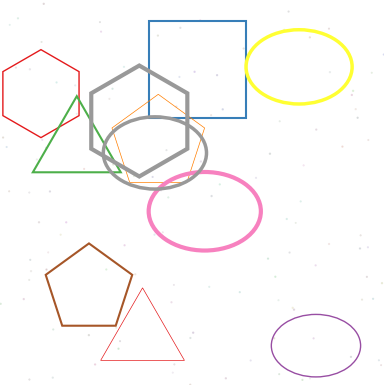[{"shape": "hexagon", "thickness": 1, "radius": 0.57, "center": [0.106, 0.757]}, {"shape": "triangle", "thickness": 0.5, "radius": 0.63, "center": [0.37, 0.127]}, {"shape": "square", "thickness": 1.5, "radius": 0.63, "center": [0.513, 0.82]}, {"shape": "triangle", "thickness": 1.5, "radius": 0.66, "center": [0.199, 0.618]}, {"shape": "oval", "thickness": 1, "radius": 0.58, "center": [0.821, 0.102]}, {"shape": "pentagon", "thickness": 0.5, "radius": 0.63, "center": [0.411, 0.629]}, {"shape": "oval", "thickness": 2.5, "radius": 0.69, "center": [0.777, 0.826]}, {"shape": "pentagon", "thickness": 1.5, "radius": 0.59, "center": [0.231, 0.25]}, {"shape": "oval", "thickness": 3, "radius": 0.73, "center": [0.532, 0.451]}, {"shape": "hexagon", "thickness": 3, "radius": 0.72, "center": [0.362, 0.686]}, {"shape": "oval", "thickness": 2.5, "radius": 0.67, "center": [0.402, 0.603]}]